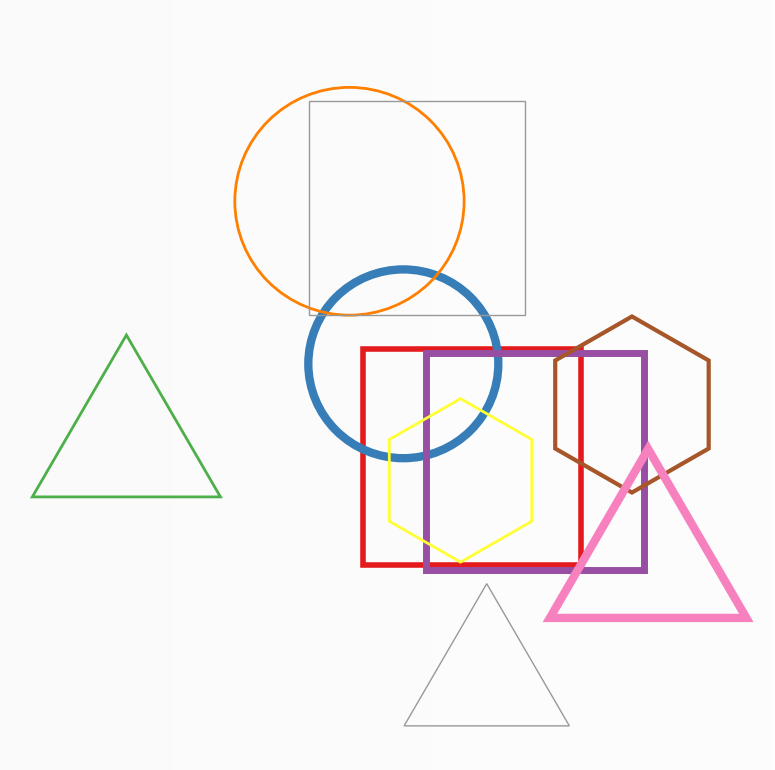[{"shape": "square", "thickness": 2, "radius": 0.7, "center": [0.609, 0.407]}, {"shape": "circle", "thickness": 3, "radius": 0.61, "center": [0.52, 0.528]}, {"shape": "triangle", "thickness": 1, "radius": 0.7, "center": [0.163, 0.425]}, {"shape": "square", "thickness": 2.5, "radius": 0.7, "center": [0.691, 0.4]}, {"shape": "circle", "thickness": 1, "radius": 0.74, "center": [0.451, 0.739]}, {"shape": "hexagon", "thickness": 1, "radius": 0.53, "center": [0.594, 0.376]}, {"shape": "hexagon", "thickness": 1.5, "radius": 0.57, "center": [0.815, 0.475]}, {"shape": "triangle", "thickness": 3, "radius": 0.73, "center": [0.836, 0.271]}, {"shape": "triangle", "thickness": 0.5, "radius": 0.62, "center": [0.628, 0.119]}, {"shape": "square", "thickness": 0.5, "radius": 0.7, "center": [0.538, 0.73]}]